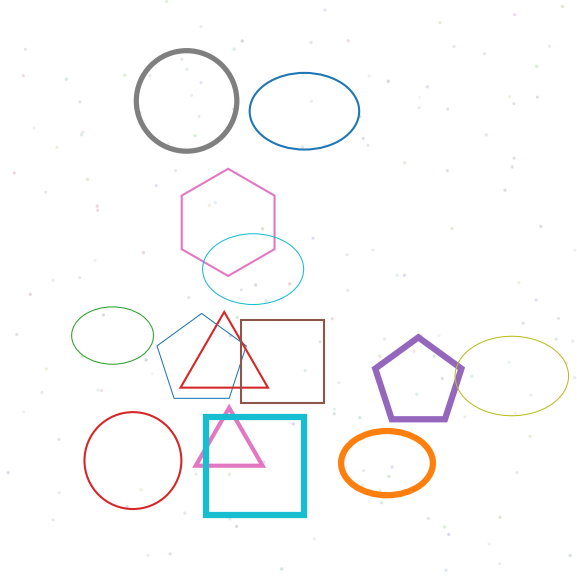[{"shape": "pentagon", "thickness": 0.5, "radius": 0.41, "center": [0.349, 0.375]}, {"shape": "oval", "thickness": 1, "radius": 0.47, "center": [0.527, 0.807]}, {"shape": "oval", "thickness": 3, "radius": 0.4, "center": [0.67, 0.197]}, {"shape": "oval", "thickness": 0.5, "radius": 0.35, "center": [0.195, 0.418]}, {"shape": "circle", "thickness": 1, "radius": 0.42, "center": [0.23, 0.202]}, {"shape": "triangle", "thickness": 1, "radius": 0.44, "center": [0.388, 0.372]}, {"shape": "pentagon", "thickness": 3, "radius": 0.39, "center": [0.724, 0.337]}, {"shape": "square", "thickness": 1, "radius": 0.36, "center": [0.489, 0.373]}, {"shape": "hexagon", "thickness": 1, "radius": 0.46, "center": [0.395, 0.614]}, {"shape": "triangle", "thickness": 2, "radius": 0.33, "center": [0.397, 0.226]}, {"shape": "circle", "thickness": 2.5, "radius": 0.44, "center": [0.323, 0.824]}, {"shape": "oval", "thickness": 0.5, "radius": 0.49, "center": [0.886, 0.348]}, {"shape": "square", "thickness": 3, "radius": 0.42, "center": [0.442, 0.192]}, {"shape": "oval", "thickness": 0.5, "radius": 0.44, "center": [0.438, 0.533]}]